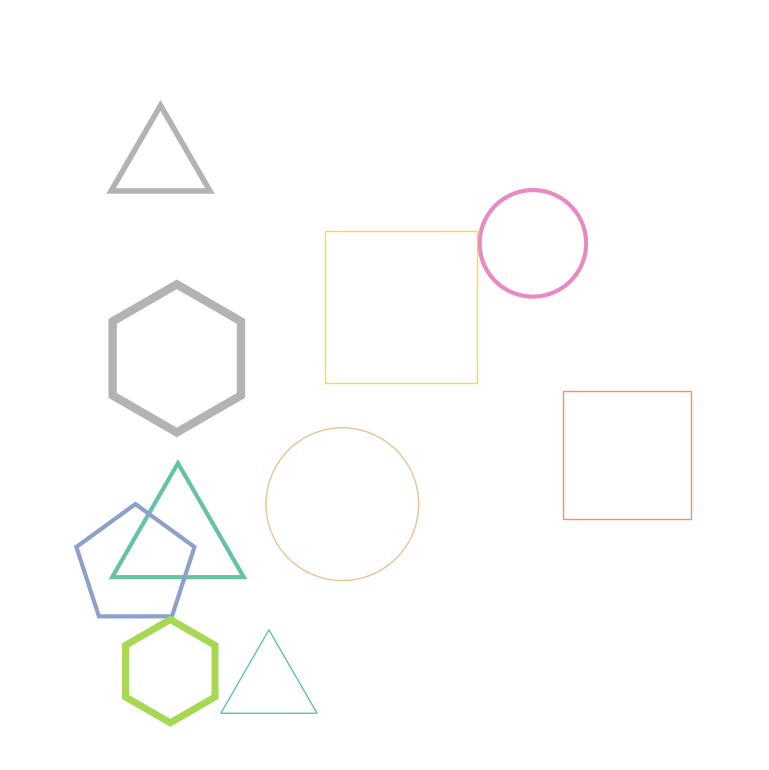[{"shape": "triangle", "thickness": 1.5, "radius": 0.49, "center": [0.231, 0.3]}, {"shape": "triangle", "thickness": 0.5, "radius": 0.36, "center": [0.349, 0.11]}, {"shape": "square", "thickness": 0.5, "radius": 0.41, "center": [0.814, 0.409]}, {"shape": "pentagon", "thickness": 1.5, "radius": 0.4, "center": [0.176, 0.265]}, {"shape": "circle", "thickness": 1.5, "radius": 0.35, "center": [0.692, 0.684]}, {"shape": "hexagon", "thickness": 2.5, "radius": 0.34, "center": [0.221, 0.128]}, {"shape": "square", "thickness": 0.5, "radius": 0.49, "center": [0.52, 0.601]}, {"shape": "circle", "thickness": 0.5, "radius": 0.5, "center": [0.445, 0.345]}, {"shape": "triangle", "thickness": 2, "radius": 0.37, "center": [0.208, 0.789]}, {"shape": "hexagon", "thickness": 3, "radius": 0.48, "center": [0.23, 0.535]}]